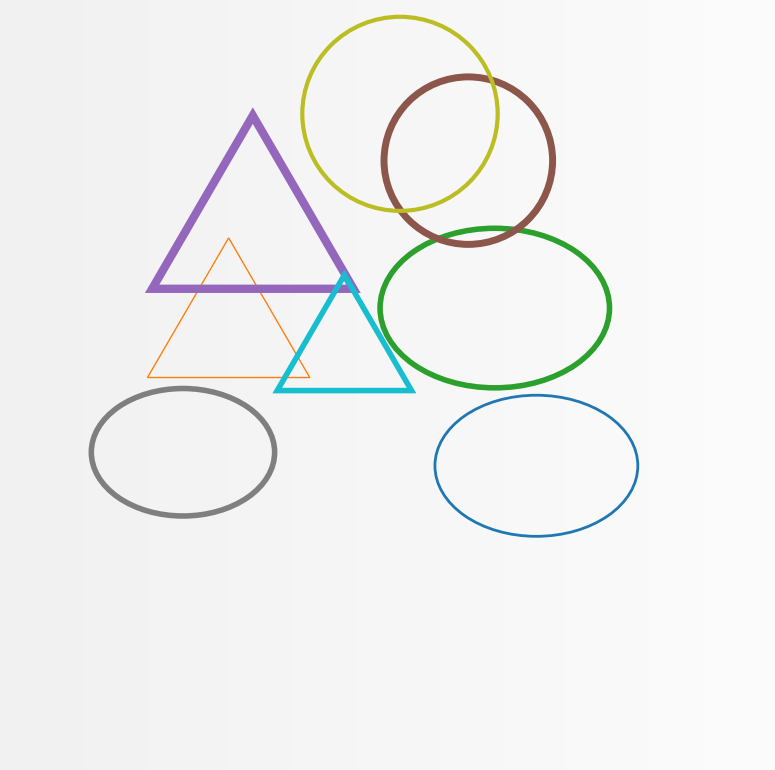[{"shape": "oval", "thickness": 1, "radius": 0.65, "center": [0.692, 0.395]}, {"shape": "triangle", "thickness": 0.5, "radius": 0.6, "center": [0.295, 0.57]}, {"shape": "oval", "thickness": 2, "radius": 0.74, "center": [0.638, 0.6]}, {"shape": "triangle", "thickness": 3, "radius": 0.75, "center": [0.326, 0.7]}, {"shape": "circle", "thickness": 2.5, "radius": 0.54, "center": [0.604, 0.791]}, {"shape": "oval", "thickness": 2, "radius": 0.59, "center": [0.236, 0.413]}, {"shape": "circle", "thickness": 1.5, "radius": 0.63, "center": [0.516, 0.852]}, {"shape": "triangle", "thickness": 2, "radius": 0.5, "center": [0.444, 0.543]}]